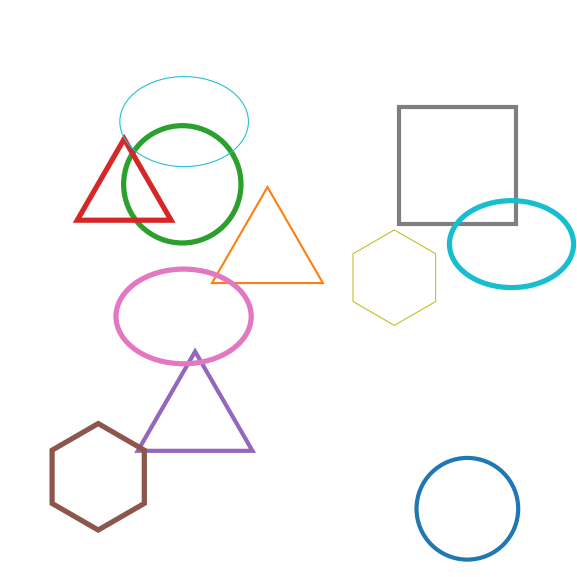[{"shape": "circle", "thickness": 2, "radius": 0.44, "center": [0.809, 0.118]}, {"shape": "triangle", "thickness": 1, "radius": 0.55, "center": [0.463, 0.564]}, {"shape": "circle", "thickness": 2.5, "radius": 0.51, "center": [0.316, 0.68]}, {"shape": "triangle", "thickness": 2.5, "radius": 0.47, "center": [0.215, 0.665]}, {"shape": "triangle", "thickness": 2, "radius": 0.57, "center": [0.338, 0.276]}, {"shape": "hexagon", "thickness": 2.5, "radius": 0.46, "center": [0.17, 0.174]}, {"shape": "oval", "thickness": 2.5, "radius": 0.59, "center": [0.318, 0.451]}, {"shape": "square", "thickness": 2, "radius": 0.51, "center": [0.792, 0.712]}, {"shape": "hexagon", "thickness": 0.5, "radius": 0.41, "center": [0.683, 0.518]}, {"shape": "oval", "thickness": 2.5, "radius": 0.54, "center": [0.886, 0.576]}, {"shape": "oval", "thickness": 0.5, "radius": 0.56, "center": [0.319, 0.789]}]